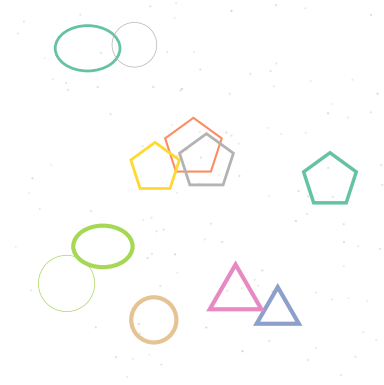[{"shape": "pentagon", "thickness": 2.5, "radius": 0.36, "center": [0.857, 0.531]}, {"shape": "oval", "thickness": 2, "radius": 0.42, "center": [0.228, 0.875]}, {"shape": "pentagon", "thickness": 1.5, "radius": 0.39, "center": [0.502, 0.617]}, {"shape": "triangle", "thickness": 3, "radius": 0.32, "center": [0.721, 0.191]}, {"shape": "triangle", "thickness": 3, "radius": 0.39, "center": [0.612, 0.235]}, {"shape": "circle", "thickness": 0.5, "radius": 0.37, "center": [0.173, 0.264]}, {"shape": "oval", "thickness": 3, "radius": 0.39, "center": [0.267, 0.36]}, {"shape": "pentagon", "thickness": 2, "radius": 0.33, "center": [0.403, 0.564]}, {"shape": "circle", "thickness": 3, "radius": 0.29, "center": [0.4, 0.169]}, {"shape": "pentagon", "thickness": 2, "radius": 0.37, "center": [0.536, 0.579]}, {"shape": "circle", "thickness": 0.5, "radius": 0.29, "center": [0.349, 0.884]}]